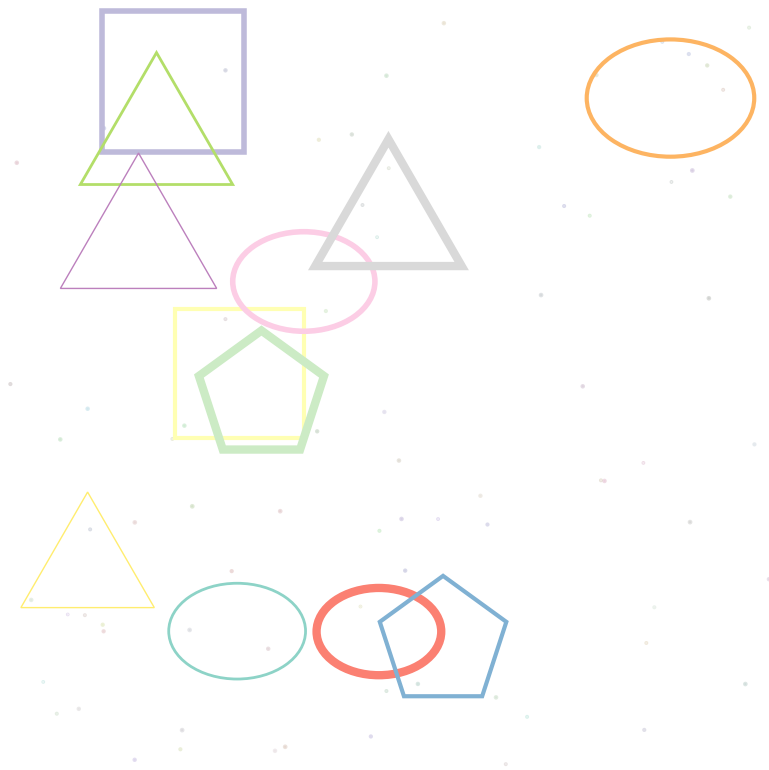[{"shape": "oval", "thickness": 1, "radius": 0.44, "center": [0.308, 0.18]}, {"shape": "square", "thickness": 1.5, "radius": 0.42, "center": [0.311, 0.515]}, {"shape": "square", "thickness": 2, "radius": 0.46, "center": [0.224, 0.894]}, {"shape": "oval", "thickness": 3, "radius": 0.4, "center": [0.492, 0.18]}, {"shape": "pentagon", "thickness": 1.5, "radius": 0.43, "center": [0.575, 0.166]}, {"shape": "oval", "thickness": 1.5, "radius": 0.54, "center": [0.871, 0.873]}, {"shape": "triangle", "thickness": 1, "radius": 0.57, "center": [0.203, 0.817]}, {"shape": "oval", "thickness": 2, "radius": 0.46, "center": [0.395, 0.634]}, {"shape": "triangle", "thickness": 3, "radius": 0.55, "center": [0.504, 0.709]}, {"shape": "triangle", "thickness": 0.5, "radius": 0.59, "center": [0.18, 0.684]}, {"shape": "pentagon", "thickness": 3, "radius": 0.43, "center": [0.34, 0.485]}, {"shape": "triangle", "thickness": 0.5, "radius": 0.5, "center": [0.114, 0.261]}]